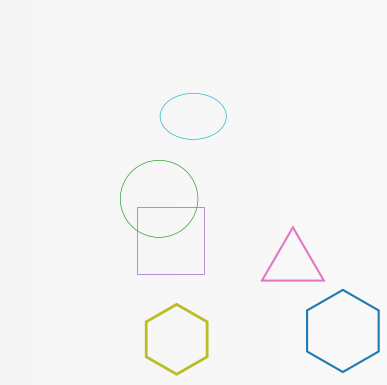[{"shape": "hexagon", "thickness": 1.5, "radius": 0.53, "center": [0.885, 0.14]}, {"shape": "circle", "thickness": 0.5, "radius": 0.5, "center": [0.411, 0.484]}, {"shape": "square", "thickness": 0.5, "radius": 0.43, "center": [0.441, 0.376]}, {"shape": "triangle", "thickness": 1.5, "radius": 0.46, "center": [0.756, 0.317]}, {"shape": "hexagon", "thickness": 2, "radius": 0.45, "center": [0.456, 0.119]}, {"shape": "oval", "thickness": 0.5, "radius": 0.43, "center": [0.499, 0.698]}]